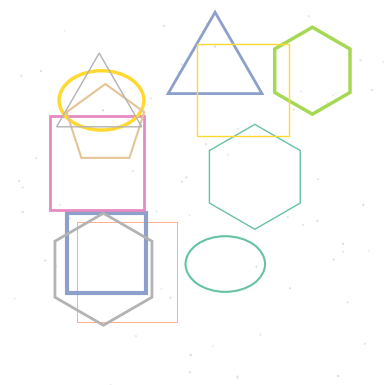[{"shape": "oval", "thickness": 1.5, "radius": 0.52, "center": [0.585, 0.314]}, {"shape": "hexagon", "thickness": 1, "radius": 0.68, "center": [0.662, 0.541]}, {"shape": "square", "thickness": 0.5, "radius": 0.65, "center": [0.33, 0.294]}, {"shape": "square", "thickness": 3, "radius": 0.52, "center": [0.276, 0.343]}, {"shape": "triangle", "thickness": 2, "radius": 0.7, "center": [0.559, 0.827]}, {"shape": "square", "thickness": 2, "radius": 0.61, "center": [0.251, 0.576]}, {"shape": "hexagon", "thickness": 2.5, "radius": 0.56, "center": [0.811, 0.816]}, {"shape": "square", "thickness": 1, "radius": 0.6, "center": [0.631, 0.766]}, {"shape": "oval", "thickness": 2.5, "radius": 0.55, "center": [0.264, 0.739]}, {"shape": "pentagon", "thickness": 1.5, "radius": 0.53, "center": [0.274, 0.676]}, {"shape": "triangle", "thickness": 1, "radius": 0.64, "center": [0.258, 0.734]}, {"shape": "hexagon", "thickness": 2, "radius": 0.73, "center": [0.269, 0.301]}]